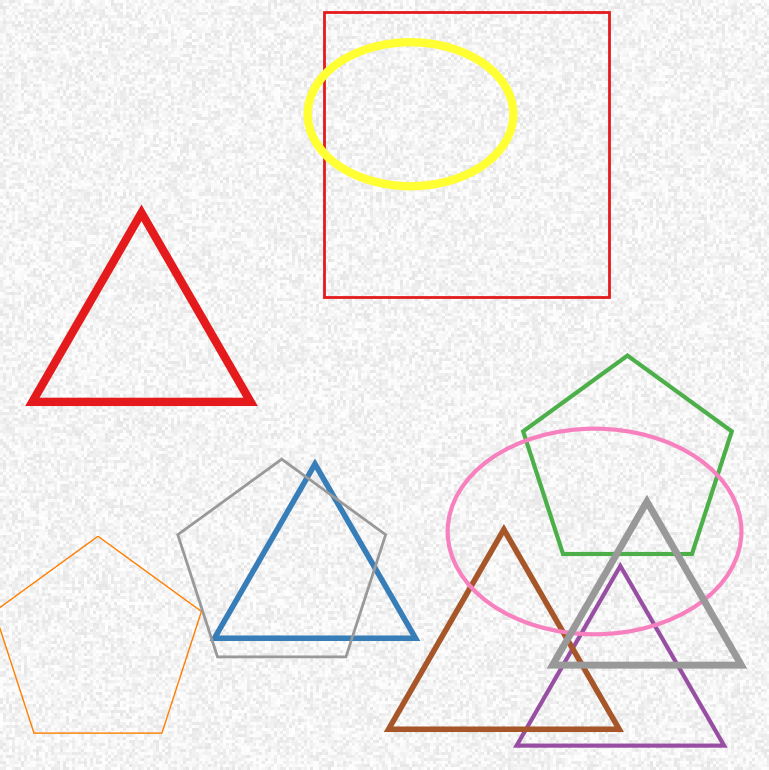[{"shape": "square", "thickness": 1, "radius": 0.92, "center": [0.606, 0.8]}, {"shape": "triangle", "thickness": 3, "radius": 0.82, "center": [0.184, 0.56]}, {"shape": "triangle", "thickness": 2, "radius": 0.75, "center": [0.409, 0.247]}, {"shape": "pentagon", "thickness": 1.5, "radius": 0.71, "center": [0.815, 0.396]}, {"shape": "triangle", "thickness": 1.5, "radius": 0.78, "center": [0.806, 0.109]}, {"shape": "pentagon", "thickness": 0.5, "radius": 0.71, "center": [0.127, 0.162]}, {"shape": "oval", "thickness": 3, "radius": 0.67, "center": [0.533, 0.852]}, {"shape": "triangle", "thickness": 2, "radius": 0.86, "center": [0.654, 0.139]}, {"shape": "oval", "thickness": 1.5, "radius": 0.95, "center": [0.772, 0.31]}, {"shape": "pentagon", "thickness": 1, "radius": 0.71, "center": [0.366, 0.262]}, {"shape": "triangle", "thickness": 2.5, "radius": 0.71, "center": [0.84, 0.207]}]